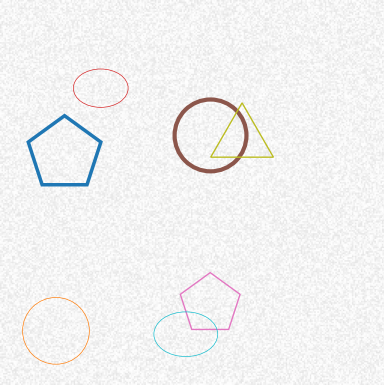[{"shape": "pentagon", "thickness": 2.5, "radius": 0.5, "center": [0.168, 0.6]}, {"shape": "circle", "thickness": 0.5, "radius": 0.43, "center": [0.145, 0.141]}, {"shape": "oval", "thickness": 0.5, "radius": 0.36, "center": [0.262, 0.771]}, {"shape": "circle", "thickness": 3, "radius": 0.47, "center": [0.547, 0.648]}, {"shape": "pentagon", "thickness": 1, "radius": 0.41, "center": [0.546, 0.21]}, {"shape": "triangle", "thickness": 1, "radius": 0.47, "center": [0.629, 0.639]}, {"shape": "oval", "thickness": 0.5, "radius": 0.41, "center": [0.483, 0.132]}]